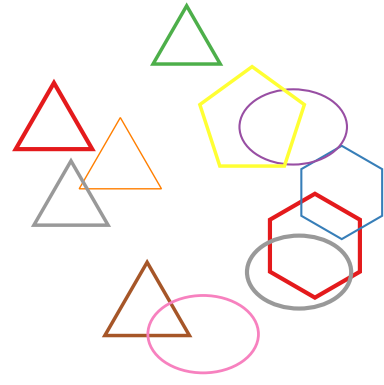[{"shape": "triangle", "thickness": 3, "radius": 0.57, "center": [0.14, 0.67]}, {"shape": "hexagon", "thickness": 3, "radius": 0.67, "center": [0.818, 0.362]}, {"shape": "hexagon", "thickness": 1.5, "radius": 0.61, "center": [0.888, 0.5]}, {"shape": "triangle", "thickness": 2.5, "radius": 0.5, "center": [0.485, 0.884]}, {"shape": "oval", "thickness": 1.5, "radius": 0.7, "center": [0.762, 0.67]}, {"shape": "triangle", "thickness": 1, "radius": 0.62, "center": [0.313, 0.571]}, {"shape": "pentagon", "thickness": 2.5, "radius": 0.71, "center": [0.655, 0.684]}, {"shape": "triangle", "thickness": 2.5, "radius": 0.63, "center": [0.382, 0.192]}, {"shape": "oval", "thickness": 2, "radius": 0.72, "center": [0.528, 0.132]}, {"shape": "triangle", "thickness": 2.5, "radius": 0.56, "center": [0.184, 0.471]}, {"shape": "oval", "thickness": 3, "radius": 0.68, "center": [0.777, 0.293]}]